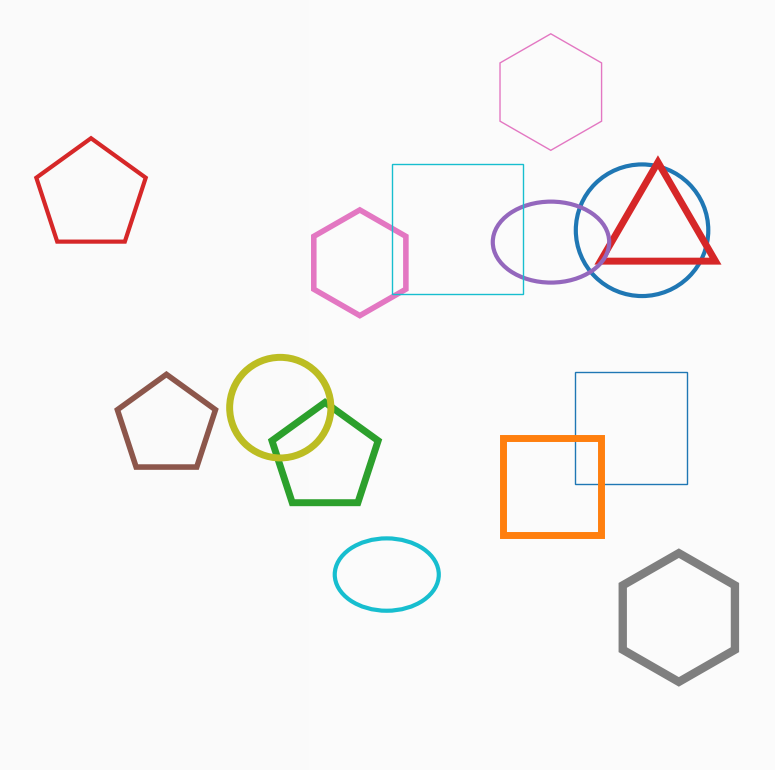[{"shape": "circle", "thickness": 1.5, "radius": 0.43, "center": [0.828, 0.701]}, {"shape": "square", "thickness": 0.5, "radius": 0.36, "center": [0.814, 0.444]}, {"shape": "square", "thickness": 2.5, "radius": 0.32, "center": [0.713, 0.368]}, {"shape": "pentagon", "thickness": 2.5, "radius": 0.36, "center": [0.419, 0.405]}, {"shape": "pentagon", "thickness": 1.5, "radius": 0.37, "center": [0.117, 0.746]}, {"shape": "triangle", "thickness": 2.5, "radius": 0.43, "center": [0.849, 0.704]}, {"shape": "oval", "thickness": 1.5, "radius": 0.38, "center": [0.711, 0.686]}, {"shape": "pentagon", "thickness": 2, "radius": 0.33, "center": [0.215, 0.447]}, {"shape": "hexagon", "thickness": 2, "radius": 0.34, "center": [0.464, 0.659]}, {"shape": "hexagon", "thickness": 0.5, "radius": 0.38, "center": [0.711, 0.88]}, {"shape": "hexagon", "thickness": 3, "radius": 0.42, "center": [0.876, 0.198]}, {"shape": "circle", "thickness": 2.5, "radius": 0.33, "center": [0.362, 0.471]}, {"shape": "oval", "thickness": 1.5, "radius": 0.34, "center": [0.499, 0.254]}, {"shape": "square", "thickness": 0.5, "radius": 0.42, "center": [0.59, 0.702]}]